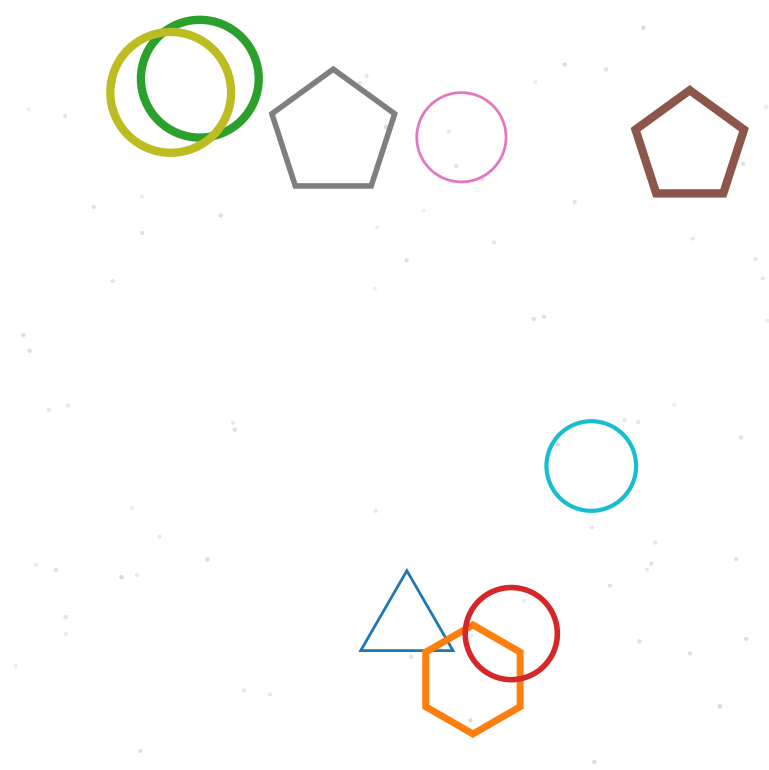[{"shape": "triangle", "thickness": 1, "radius": 0.35, "center": [0.528, 0.19]}, {"shape": "hexagon", "thickness": 2.5, "radius": 0.35, "center": [0.614, 0.118]}, {"shape": "circle", "thickness": 3, "radius": 0.38, "center": [0.26, 0.898]}, {"shape": "circle", "thickness": 2, "radius": 0.3, "center": [0.664, 0.177]}, {"shape": "pentagon", "thickness": 3, "radius": 0.37, "center": [0.896, 0.809]}, {"shape": "circle", "thickness": 1, "radius": 0.29, "center": [0.599, 0.822]}, {"shape": "pentagon", "thickness": 2, "radius": 0.42, "center": [0.433, 0.826]}, {"shape": "circle", "thickness": 3, "radius": 0.39, "center": [0.222, 0.88]}, {"shape": "circle", "thickness": 1.5, "radius": 0.29, "center": [0.768, 0.395]}]